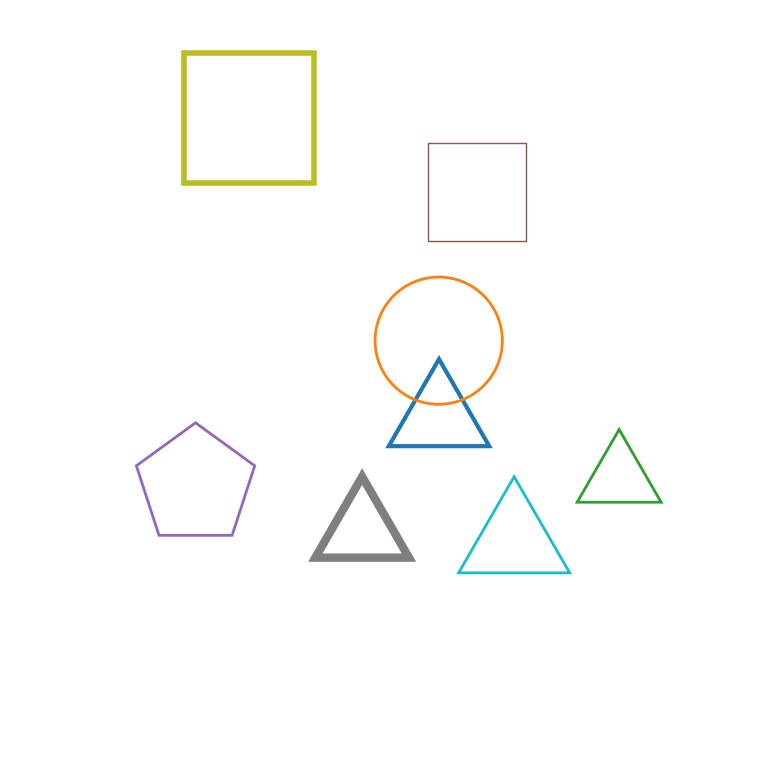[{"shape": "triangle", "thickness": 1.5, "radius": 0.38, "center": [0.57, 0.458]}, {"shape": "circle", "thickness": 1, "radius": 0.41, "center": [0.57, 0.558]}, {"shape": "triangle", "thickness": 1, "radius": 0.31, "center": [0.804, 0.379]}, {"shape": "pentagon", "thickness": 1, "radius": 0.4, "center": [0.254, 0.37]}, {"shape": "square", "thickness": 0.5, "radius": 0.32, "center": [0.619, 0.75]}, {"shape": "triangle", "thickness": 3, "radius": 0.35, "center": [0.47, 0.311]}, {"shape": "square", "thickness": 2, "radius": 0.42, "center": [0.323, 0.846]}, {"shape": "triangle", "thickness": 1, "radius": 0.42, "center": [0.668, 0.298]}]